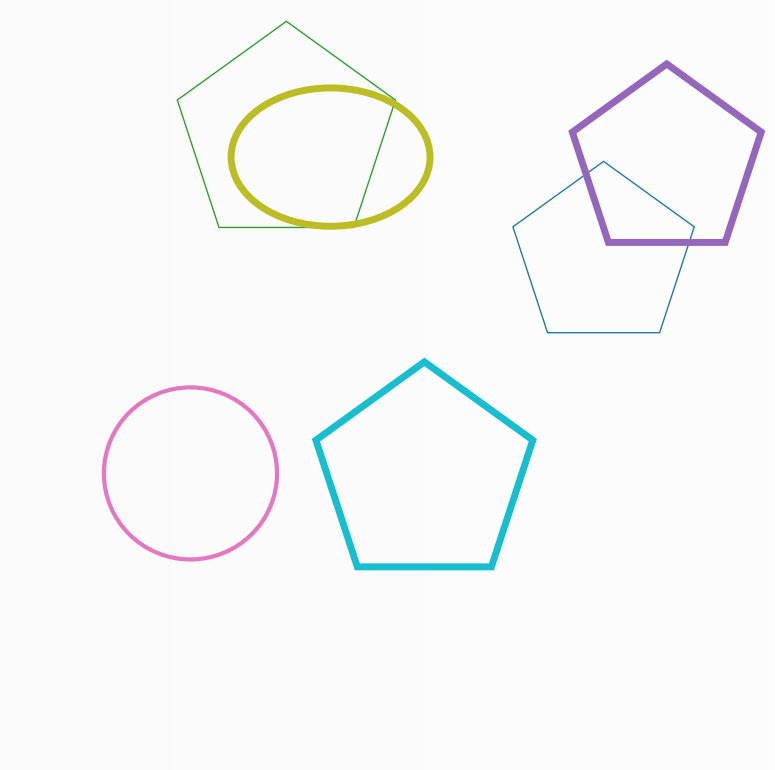[{"shape": "pentagon", "thickness": 0.5, "radius": 0.61, "center": [0.779, 0.667]}, {"shape": "pentagon", "thickness": 0.5, "radius": 0.74, "center": [0.37, 0.824]}, {"shape": "pentagon", "thickness": 2.5, "radius": 0.64, "center": [0.86, 0.789]}, {"shape": "circle", "thickness": 1.5, "radius": 0.56, "center": [0.246, 0.385]}, {"shape": "oval", "thickness": 2.5, "radius": 0.64, "center": [0.427, 0.796]}, {"shape": "pentagon", "thickness": 2.5, "radius": 0.74, "center": [0.548, 0.383]}]